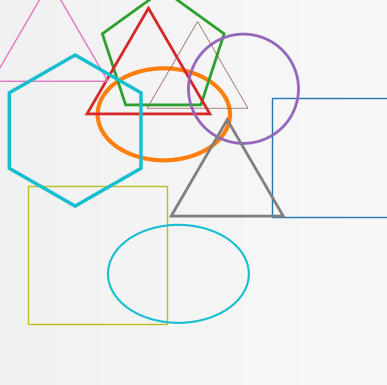[{"shape": "square", "thickness": 1, "radius": 0.77, "center": [0.856, 0.591]}, {"shape": "oval", "thickness": 3, "radius": 0.85, "center": [0.423, 0.703]}, {"shape": "pentagon", "thickness": 2, "radius": 0.83, "center": [0.421, 0.861]}, {"shape": "triangle", "thickness": 2, "radius": 0.92, "center": [0.383, 0.796]}, {"shape": "circle", "thickness": 2, "radius": 0.71, "center": [0.628, 0.769]}, {"shape": "triangle", "thickness": 0.5, "radius": 0.75, "center": [0.51, 0.794]}, {"shape": "triangle", "thickness": 1, "radius": 0.86, "center": [0.129, 0.875]}, {"shape": "triangle", "thickness": 2, "radius": 0.83, "center": [0.586, 0.522]}, {"shape": "square", "thickness": 1, "radius": 0.9, "center": [0.252, 0.339]}, {"shape": "hexagon", "thickness": 2.5, "radius": 0.98, "center": [0.194, 0.661]}, {"shape": "oval", "thickness": 1.5, "radius": 0.91, "center": [0.46, 0.289]}]